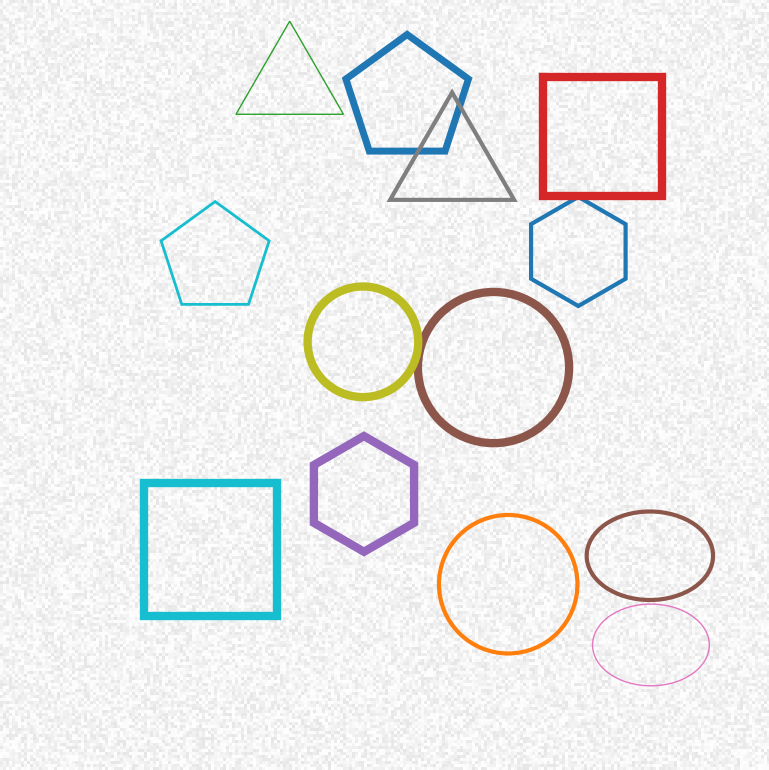[{"shape": "hexagon", "thickness": 1.5, "radius": 0.35, "center": [0.751, 0.673]}, {"shape": "pentagon", "thickness": 2.5, "radius": 0.42, "center": [0.529, 0.871]}, {"shape": "circle", "thickness": 1.5, "radius": 0.45, "center": [0.66, 0.241]}, {"shape": "triangle", "thickness": 0.5, "radius": 0.4, "center": [0.376, 0.892]}, {"shape": "square", "thickness": 3, "radius": 0.39, "center": [0.782, 0.823]}, {"shape": "hexagon", "thickness": 3, "radius": 0.38, "center": [0.473, 0.359]}, {"shape": "circle", "thickness": 3, "radius": 0.49, "center": [0.641, 0.523]}, {"shape": "oval", "thickness": 1.5, "radius": 0.41, "center": [0.844, 0.278]}, {"shape": "oval", "thickness": 0.5, "radius": 0.38, "center": [0.845, 0.162]}, {"shape": "triangle", "thickness": 1.5, "radius": 0.46, "center": [0.587, 0.787]}, {"shape": "circle", "thickness": 3, "radius": 0.36, "center": [0.471, 0.556]}, {"shape": "pentagon", "thickness": 1, "radius": 0.37, "center": [0.279, 0.664]}, {"shape": "square", "thickness": 3, "radius": 0.43, "center": [0.273, 0.286]}]